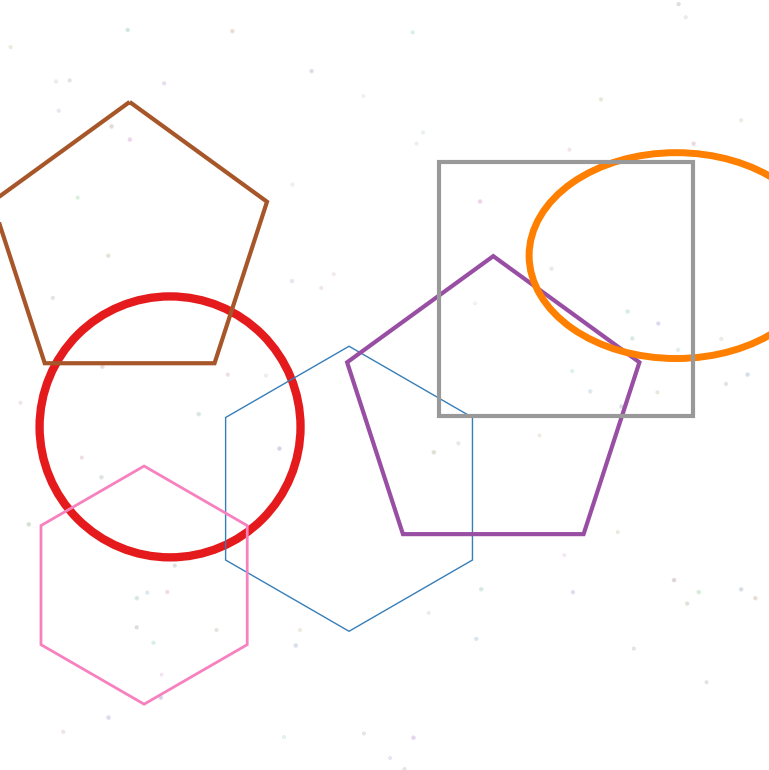[{"shape": "circle", "thickness": 3, "radius": 0.85, "center": [0.221, 0.446]}, {"shape": "hexagon", "thickness": 0.5, "radius": 0.93, "center": [0.453, 0.365]}, {"shape": "pentagon", "thickness": 1.5, "radius": 1.0, "center": [0.641, 0.468]}, {"shape": "oval", "thickness": 2.5, "radius": 0.95, "center": [0.878, 0.668]}, {"shape": "pentagon", "thickness": 1.5, "radius": 0.94, "center": [0.168, 0.68]}, {"shape": "hexagon", "thickness": 1, "radius": 0.77, "center": [0.187, 0.24]}, {"shape": "square", "thickness": 1.5, "radius": 0.83, "center": [0.735, 0.625]}]